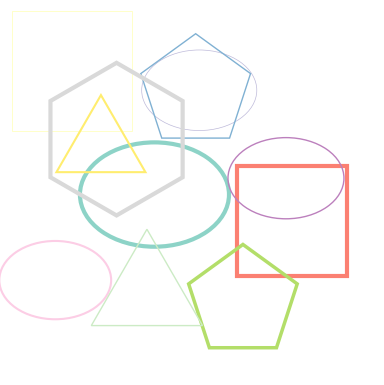[{"shape": "oval", "thickness": 3, "radius": 0.97, "center": [0.401, 0.495]}, {"shape": "square", "thickness": 0.5, "radius": 0.78, "center": [0.186, 0.816]}, {"shape": "oval", "thickness": 0.5, "radius": 0.75, "center": [0.517, 0.766]}, {"shape": "square", "thickness": 3, "radius": 0.72, "center": [0.758, 0.426]}, {"shape": "pentagon", "thickness": 1, "radius": 0.75, "center": [0.508, 0.763]}, {"shape": "pentagon", "thickness": 2.5, "radius": 0.74, "center": [0.631, 0.217]}, {"shape": "oval", "thickness": 1.5, "radius": 0.73, "center": [0.143, 0.272]}, {"shape": "hexagon", "thickness": 3, "radius": 0.99, "center": [0.303, 0.639]}, {"shape": "oval", "thickness": 1, "radius": 0.75, "center": [0.743, 0.537]}, {"shape": "triangle", "thickness": 1, "radius": 0.83, "center": [0.382, 0.238]}, {"shape": "triangle", "thickness": 1.5, "radius": 0.67, "center": [0.262, 0.62]}]